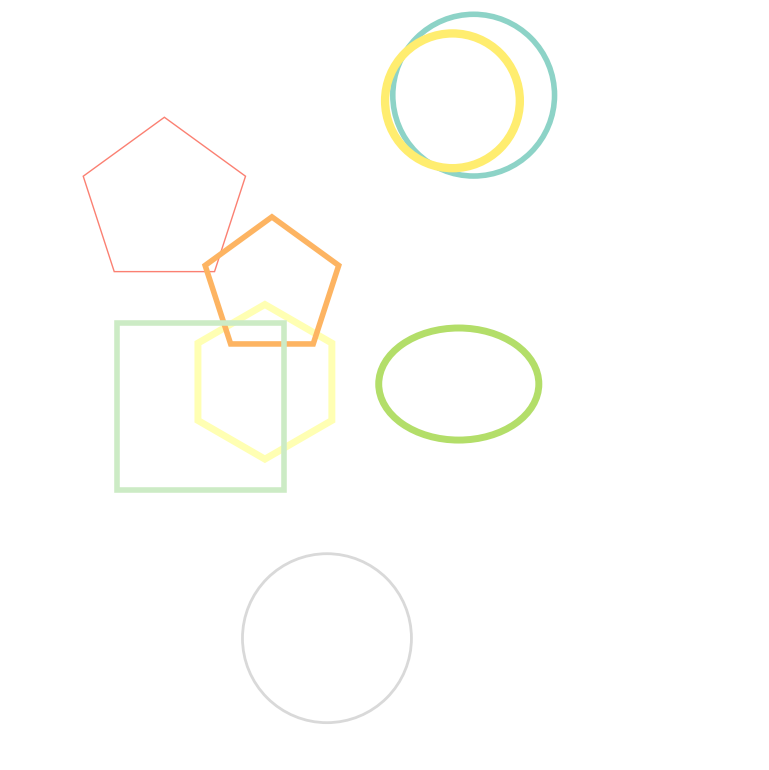[{"shape": "circle", "thickness": 2, "radius": 0.53, "center": [0.615, 0.876]}, {"shape": "hexagon", "thickness": 2.5, "radius": 0.5, "center": [0.344, 0.504]}, {"shape": "pentagon", "thickness": 0.5, "radius": 0.55, "center": [0.213, 0.737]}, {"shape": "pentagon", "thickness": 2, "radius": 0.46, "center": [0.353, 0.627]}, {"shape": "oval", "thickness": 2.5, "radius": 0.52, "center": [0.596, 0.501]}, {"shape": "circle", "thickness": 1, "radius": 0.55, "center": [0.425, 0.171]}, {"shape": "square", "thickness": 2, "radius": 0.54, "center": [0.26, 0.472]}, {"shape": "circle", "thickness": 3, "radius": 0.44, "center": [0.588, 0.869]}]